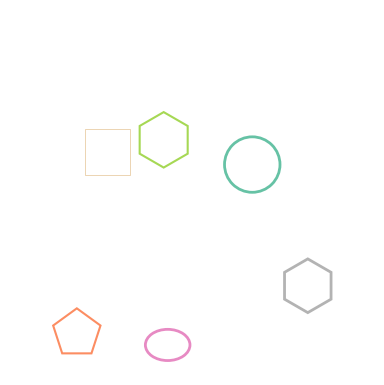[{"shape": "circle", "thickness": 2, "radius": 0.36, "center": [0.655, 0.573]}, {"shape": "pentagon", "thickness": 1.5, "radius": 0.32, "center": [0.2, 0.134]}, {"shape": "oval", "thickness": 2, "radius": 0.29, "center": [0.436, 0.104]}, {"shape": "hexagon", "thickness": 1.5, "radius": 0.36, "center": [0.425, 0.637]}, {"shape": "square", "thickness": 0.5, "radius": 0.29, "center": [0.279, 0.605]}, {"shape": "hexagon", "thickness": 2, "radius": 0.35, "center": [0.799, 0.258]}]